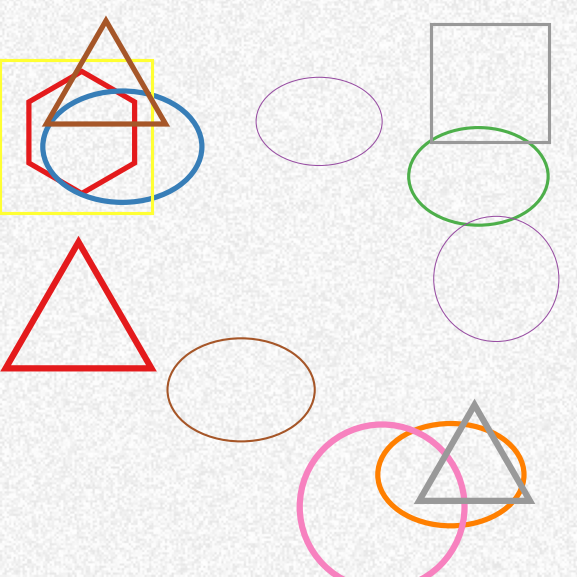[{"shape": "hexagon", "thickness": 2.5, "radius": 0.53, "center": [0.142, 0.77]}, {"shape": "triangle", "thickness": 3, "radius": 0.73, "center": [0.136, 0.434]}, {"shape": "oval", "thickness": 2.5, "radius": 0.69, "center": [0.212, 0.745]}, {"shape": "oval", "thickness": 1.5, "radius": 0.6, "center": [0.828, 0.694]}, {"shape": "circle", "thickness": 0.5, "radius": 0.54, "center": [0.859, 0.516]}, {"shape": "oval", "thickness": 0.5, "radius": 0.55, "center": [0.553, 0.789]}, {"shape": "oval", "thickness": 2.5, "radius": 0.63, "center": [0.781, 0.177]}, {"shape": "square", "thickness": 1.5, "radius": 0.66, "center": [0.131, 0.763]}, {"shape": "triangle", "thickness": 2.5, "radius": 0.6, "center": [0.183, 0.844]}, {"shape": "oval", "thickness": 1, "radius": 0.64, "center": [0.418, 0.324]}, {"shape": "circle", "thickness": 3, "radius": 0.71, "center": [0.662, 0.121]}, {"shape": "triangle", "thickness": 3, "radius": 0.55, "center": [0.822, 0.187]}, {"shape": "square", "thickness": 1.5, "radius": 0.51, "center": [0.848, 0.856]}]